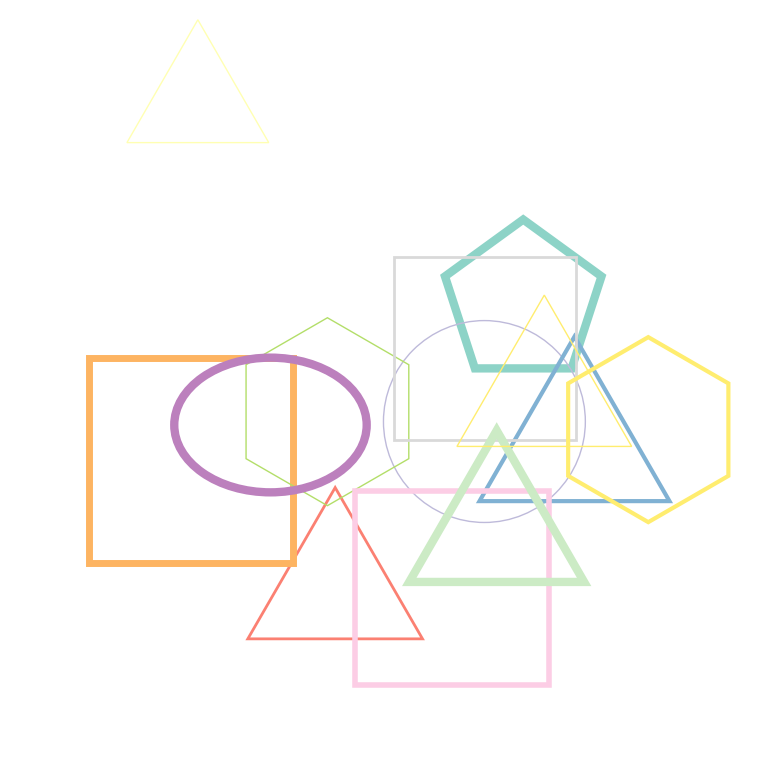[{"shape": "pentagon", "thickness": 3, "radius": 0.53, "center": [0.68, 0.608]}, {"shape": "triangle", "thickness": 0.5, "radius": 0.53, "center": [0.257, 0.868]}, {"shape": "circle", "thickness": 0.5, "radius": 0.66, "center": [0.629, 0.453]}, {"shape": "triangle", "thickness": 1, "radius": 0.65, "center": [0.435, 0.236]}, {"shape": "triangle", "thickness": 1.5, "radius": 0.71, "center": [0.746, 0.42]}, {"shape": "square", "thickness": 2.5, "radius": 0.66, "center": [0.248, 0.402]}, {"shape": "hexagon", "thickness": 0.5, "radius": 0.61, "center": [0.425, 0.465]}, {"shape": "square", "thickness": 2, "radius": 0.63, "center": [0.587, 0.236]}, {"shape": "square", "thickness": 1, "radius": 0.59, "center": [0.63, 0.547]}, {"shape": "oval", "thickness": 3, "radius": 0.62, "center": [0.351, 0.448]}, {"shape": "triangle", "thickness": 3, "radius": 0.66, "center": [0.645, 0.31]}, {"shape": "triangle", "thickness": 0.5, "radius": 0.65, "center": [0.707, 0.486]}, {"shape": "hexagon", "thickness": 1.5, "radius": 0.6, "center": [0.842, 0.442]}]